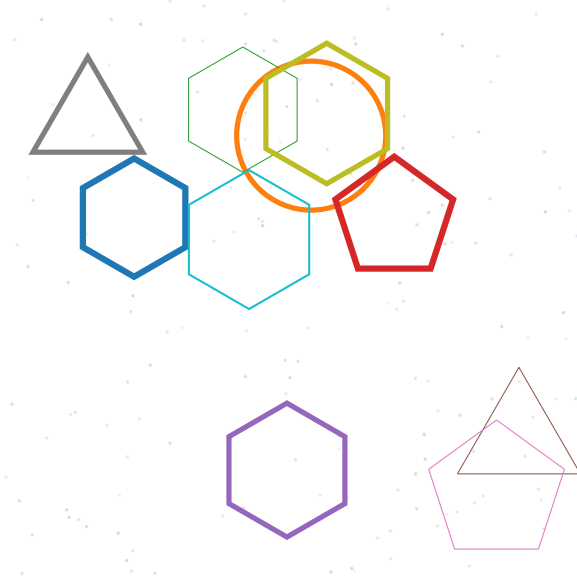[{"shape": "hexagon", "thickness": 3, "radius": 0.51, "center": [0.232, 0.622]}, {"shape": "circle", "thickness": 2.5, "radius": 0.65, "center": [0.539, 0.764]}, {"shape": "hexagon", "thickness": 0.5, "radius": 0.54, "center": [0.421, 0.809]}, {"shape": "pentagon", "thickness": 3, "radius": 0.54, "center": [0.683, 0.621]}, {"shape": "hexagon", "thickness": 2.5, "radius": 0.58, "center": [0.497, 0.185]}, {"shape": "triangle", "thickness": 0.5, "radius": 0.61, "center": [0.899, 0.24]}, {"shape": "pentagon", "thickness": 0.5, "radius": 0.62, "center": [0.86, 0.148]}, {"shape": "triangle", "thickness": 2.5, "radius": 0.55, "center": [0.152, 0.79]}, {"shape": "hexagon", "thickness": 2.5, "radius": 0.61, "center": [0.566, 0.803]}, {"shape": "hexagon", "thickness": 1, "radius": 0.6, "center": [0.431, 0.584]}]